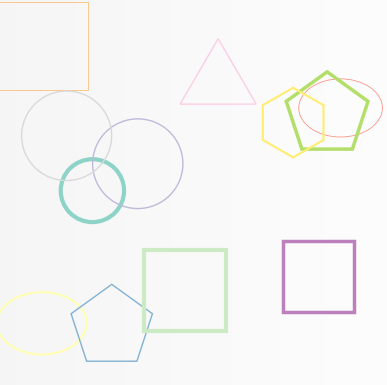[{"shape": "circle", "thickness": 3, "radius": 0.41, "center": [0.238, 0.505]}, {"shape": "oval", "thickness": 1.5, "radius": 0.58, "center": [0.108, 0.16]}, {"shape": "circle", "thickness": 1, "radius": 0.58, "center": [0.356, 0.575]}, {"shape": "oval", "thickness": 0.5, "radius": 0.54, "center": [0.879, 0.72]}, {"shape": "pentagon", "thickness": 1, "radius": 0.55, "center": [0.288, 0.151]}, {"shape": "square", "thickness": 0.5, "radius": 0.57, "center": [0.113, 0.88]}, {"shape": "pentagon", "thickness": 2.5, "radius": 0.55, "center": [0.844, 0.702]}, {"shape": "triangle", "thickness": 1, "radius": 0.57, "center": [0.563, 0.786]}, {"shape": "circle", "thickness": 1, "radius": 0.58, "center": [0.172, 0.647]}, {"shape": "square", "thickness": 2.5, "radius": 0.46, "center": [0.822, 0.283]}, {"shape": "square", "thickness": 3, "radius": 0.52, "center": [0.477, 0.246]}, {"shape": "hexagon", "thickness": 1.5, "radius": 0.45, "center": [0.756, 0.682]}]